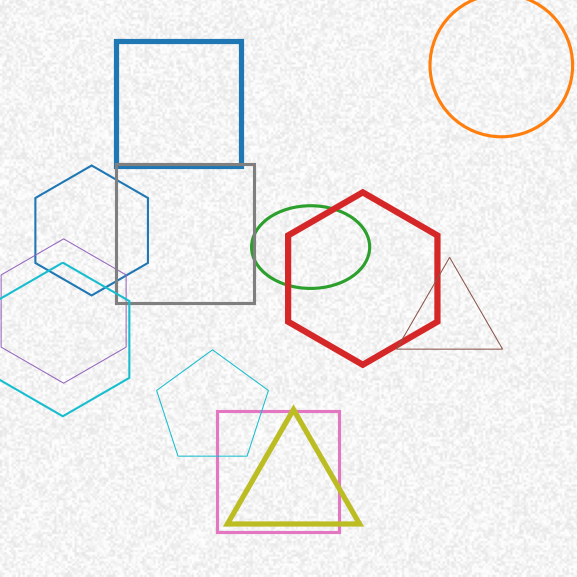[{"shape": "square", "thickness": 2.5, "radius": 0.54, "center": [0.309, 0.82]}, {"shape": "hexagon", "thickness": 1, "radius": 0.56, "center": [0.159, 0.6]}, {"shape": "circle", "thickness": 1.5, "radius": 0.62, "center": [0.868, 0.886]}, {"shape": "oval", "thickness": 1.5, "radius": 0.51, "center": [0.538, 0.571]}, {"shape": "hexagon", "thickness": 3, "radius": 0.75, "center": [0.628, 0.517]}, {"shape": "hexagon", "thickness": 0.5, "radius": 0.62, "center": [0.11, 0.461]}, {"shape": "triangle", "thickness": 0.5, "radius": 0.53, "center": [0.779, 0.448]}, {"shape": "square", "thickness": 1.5, "radius": 0.53, "center": [0.481, 0.183]}, {"shape": "square", "thickness": 1.5, "radius": 0.6, "center": [0.321, 0.595]}, {"shape": "triangle", "thickness": 2.5, "radius": 0.66, "center": [0.508, 0.158]}, {"shape": "hexagon", "thickness": 1, "radius": 0.67, "center": [0.109, 0.411]}, {"shape": "pentagon", "thickness": 0.5, "radius": 0.51, "center": [0.368, 0.292]}]